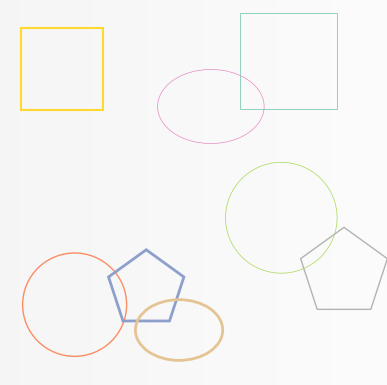[{"shape": "square", "thickness": 0.5, "radius": 0.62, "center": [0.745, 0.841]}, {"shape": "circle", "thickness": 1, "radius": 0.67, "center": [0.193, 0.209]}, {"shape": "pentagon", "thickness": 2, "radius": 0.51, "center": [0.377, 0.249]}, {"shape": "oval", "thickness": 0.5, "radius": 0.69, "center": [0.544, 0.723]}, {"shape": "circle", "thickness": 0.5, "radius": 0.72, "center": [0.726, 0.434]}, {"shape": "square", "thickness": 1.5, "radius": 0.53, "center": [0.16, 0.82]}, {"shape": "oval", "thickness": 2, "radius": 0.56, "center": [0.462, 0.143]}, {"shape": "pentagon", "thickness": 1, "radius": 0.59, "center": [0.888, 0.292]}]